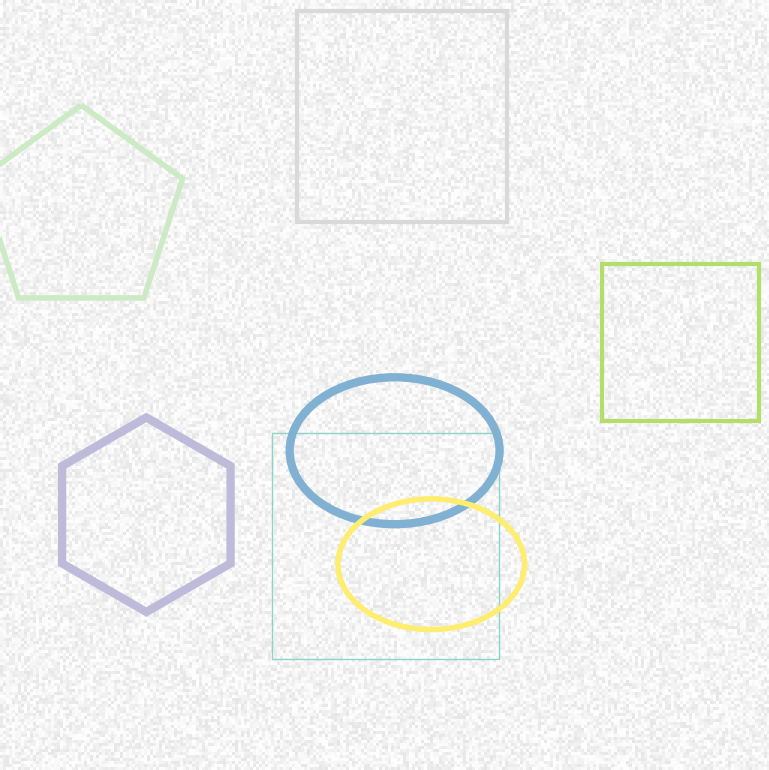[{"shape": "square", "thickness": 0.5, "radius": 0.73, "center": [0.501, 0.291]}, {"shape": "hexagon", "thickness": 3, "radius": 0.63, "center": [0.19, 0.332]}, {"shape": "oval", "thickness": 3, "radius": 0.68, "center": [0.512, 0.415]}, {"shape": "square", "thickness": 1.5, "radius": 0.51, "center": [0.884, 0.555]}, {"shape": "square", "thickness": 1.5, "radius": 0.68, "center": [0.522, 0.848]}, {"shape": "pentagon", "thickness": 2, "radius": 0.69, "center": [0.105, 0.725]}, {"shape": "oval", "thickness": 2, "radius": 0.61, "center": [0.56, 0.267]}]